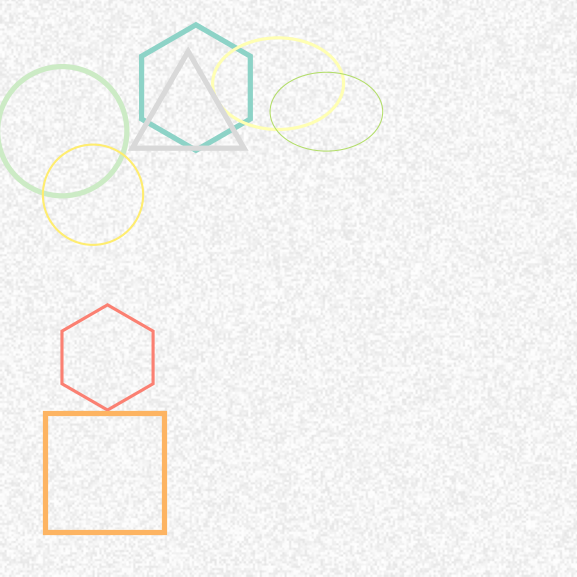[{"shape": "hexagon", "thickness": 2.5, "radius": 0.54, "center": [0.339, 0.847]}, {"shape": "oval", "thickness": 1.5, "radius": 0.57, "center": [0.482, 0.854]}, {"shape": "hexagon", "thickness": 1.5, "radius": 0.46, "center": [0.186, 0.38]}, {"shape": "square", "thickness": 2.5, "radius": 0.52, "center": [0.181, 0.181]}, {"shape": "oval", "thickness": 0.5, "radius": 0.49, "center": [0.565, 0.806]}, {"shape": "triangle", "thickness": 2.5, "radius": 0.56, "center": [0.326, 0.798]}, {"shape": "circle", "thickness": 2.5, "radius": 0.56, "center": [0.108, 0.772]}, {"shape": "circle", "thickness": 1, "radius": 0.43, "center": [0.161, 0.662]}]